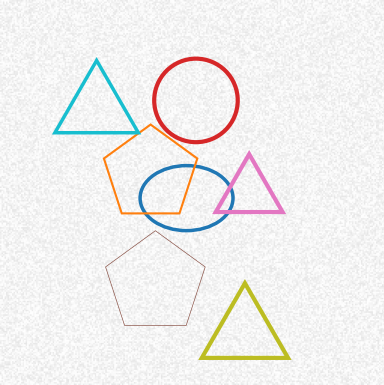[{"shape": "oval", "thickness": 2.5, "radius": 0.6, "center": [0.485, 0.485]}, {"shape": "pentagon", "thickness": 1.5, "radius": 0.64, "center": [0.391, 0.549]}, {"shape": "circle", "thickness": 3, "radius": 0.54, "center": [0.509, 0.739]}, {"shape": "pentagon", "thickness": 0.5, "radius": 0.68, "center": [0.404, 0.265]}, {"shape": "triangle", "thickness": 3, "radius": 0.5, "center": [0.647, 0.499]}, {"shape": "triangle", "thickness": 3, "radius": 0.65, "center": [0.636, 0.135]}, {"shape": "triangle", "thickness": 2.5, "radius": 0.63, "center": [0.251, 0.718]}]